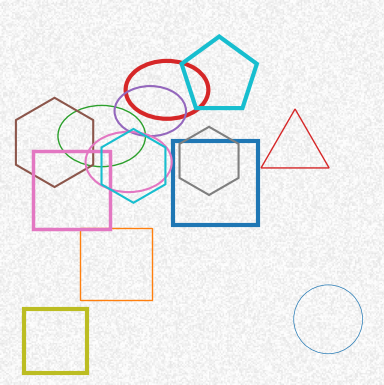[{"shape": "square", "thickness": 3, "radius": 0.55, "center": [0.559, 0.525]}, {"shape": "circle", "thickness": 0.5, "radius": 0.45, "center": [0.852, 0.171]}, {"shape": "square", "thickness": 1, "radius": 0.47, "center": [0.301, 0.314]}, {"shape": "oval", "thickness": 1, "radius": 0.57, "center": [0.264, 0.647]}, {"shape": "oval", "thickness": 3, "radius": 0.54, "center": [0.434, 0.767]}, {"shape": "triangle", "thickness": 1, "radius": 0.51, "center": [0.766, 0.615]}, {"shape": "oval", "thickness": 1.5, "radius": 0.46, "center": [0.39, 0.711]}, {"shape": "hexagon", "thickness": 1.5, "radius": 0.58, "center": [0.142, 0.63]}, {"shape": "oval", "thickness": 1.5, "radius": 0.56, "center": [0.334, 0.579]}, {"shape": "square", "thickness": 2.5, "radius": 0.5, "center": [0.186, 0.507]}, {"shape": "hexagon", "thickness": 1.5, "radius": 0.44, "center": [0.543, 0.582]}, {"shape": "square", "thickness": 3, "radius": 0.41, "center": [0.144, 0.115]}, {"shape": "hexagon", "thickness": 1.5, "radius": 0.48, "center": [0.347, 0.569]}, {"shape": "pentagon", "thickness": 3, "radius": 0.51, "center": [0.569, 0.802]}]